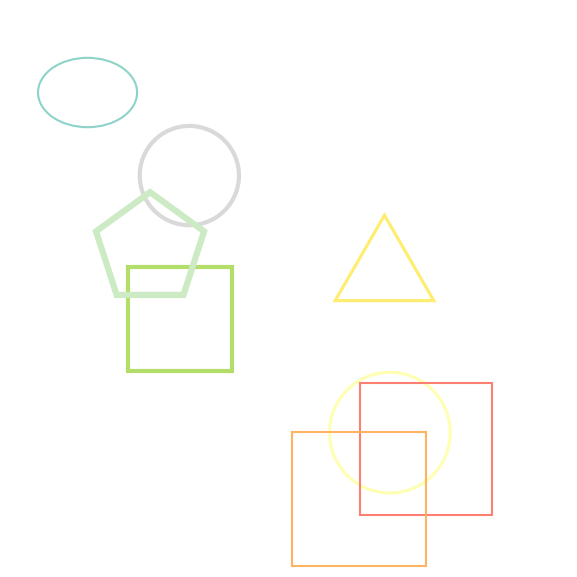[{"shape": "oval", "thickness": 1, "radius": 0.43, "center": [0.152, 0.839]}, {"shape": "circle", "thickness": 1.5, "radius": 0.52, "center": [0.675, 0.25]}, {"shape": "square", "thickness": 1, "radius": 0.57, "center": [0.738, 0.222]}, {"shape": "square", "thickness": 1, "radius": 0.58, "center": [0.622, 0.135]}, {"shape": "square", "thickness": 2, "radius": 0.45, "center": [0.312, 0.447]}, {"shape": "circle", "thickness": 2, "radius": 0.43, "center": [0.328, 0.695]}, {"shape": "pentagon", "thickness": 3, "radius": 0.49, "center": [0.26, 0.568]}, {"shape": "triangle", "thickness": 1.5, "radius": 0.49, "center": [0.666, 0.528]}]